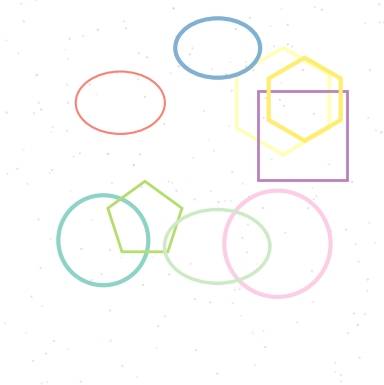[{"shape": "circle", "thickness": 3, "radius": 0.58, "center": [0.268, 0.376]}, {"shape": "hexagon", "thickness": 2.5, "radius": 0.69, "center": [0.735, 0.737]}, {"shape": "oval", "thickness": 1.5, "radius": 0.58, "center": [0.313, 0.733]}, {"shape": "oval", "thickness": 3, "radius": 0.55, "center": [0.565, 0.875]}, {"shape": "pentagon", "thickness": 2, "radius": 0.51, "center": [0.376, 0.428]}, {"shape": "circle", "thickness": 3, "radius": 0.69, "center": [0.721, 0.367]}, {"shape": "square", "thickness": 2, "radius": 0.58, "center": [0.786, 0.647]}, {"shape": "oval", "thickness": 2.5, "radius": 0.68, "center": [0.564, 0.36]}, {"shape": "hexagon", "thickness": 3, "radius": 0.54, "center": [0.791, 0.742]}]